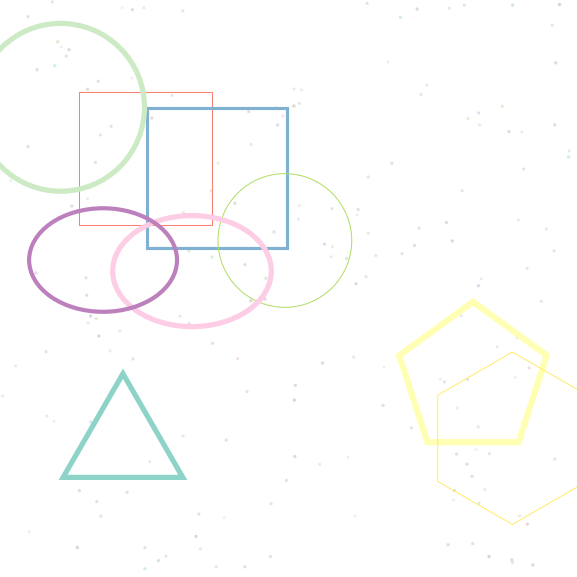[{"shape": "triangle", "thickness": 2.5, "radius": 0.6, "center": [0.213, 0.232]}, {"shape": "pentagon", "thickness": 3, "radius": 0.67, "center": [0.819, 0.342]}, {"shape": "square", "thickness": 0.5, "radius": 0.58, "center": [0.252, 0.725]}, {"shape": "square", "thickness": 1.5, "radius": 0.61, "center": [0.375, 0.691]}, {"shape": "circle", "thickness": 0.5, "radius": 0.58, "center": [0.493, 0.583]}, {"shape": "oval", "thickness": 2.5, "radius": 0.69, "center": [0.332, 0.53]}, {"shape": "oval", "thickness": 2, "radius": 0.64, "center": [0.178, 0.549]}, {"shape": "circle", "thickness": 2.5, "radius": 0.73, "center": [0.105, 0.813]}, {"shape": "hexagon", "thickness": 0.5, "radius": 0.75, "center": [0.887, 0.24]}]